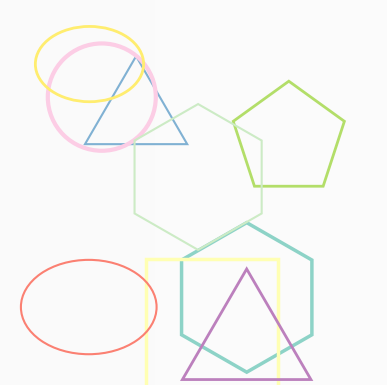[{"shape": "hexagon", "thickness": 2.5, "radius": 0.97, "center": [0.637, 0.228]}, {"shape": "square", "thickness": 2.5, "radius": 0.85, "center": [0.548, 0.158]}, {"shape": "oval", "thickness": 1.5, "radius": 0.88, "center": [0.229, 0.202]}, {"shape": "triangle", "thickness": 1.5, "radius": 0.76, "center": [0.351, 0.702]}, {"shape": "pentagon", "thickness": 2, "radius": 0.75, "center": [0.745, 0.638]}, {"shape": "circle", "thickness": 3, "radius": 0.7, "center": [0.263, 0.748]}, {"shape": "triangle", "thickness": 2, "radius": 0.96, "center": [0.637, 0.11]}, {"shape": "hexagon", "thickness": 1.5, "radius": 0.95, "center": [0.511, 0.54]}, {"shape": "oval", "thickness": 2, "radius": 0.7, "center": [0.231, 0.834]}]